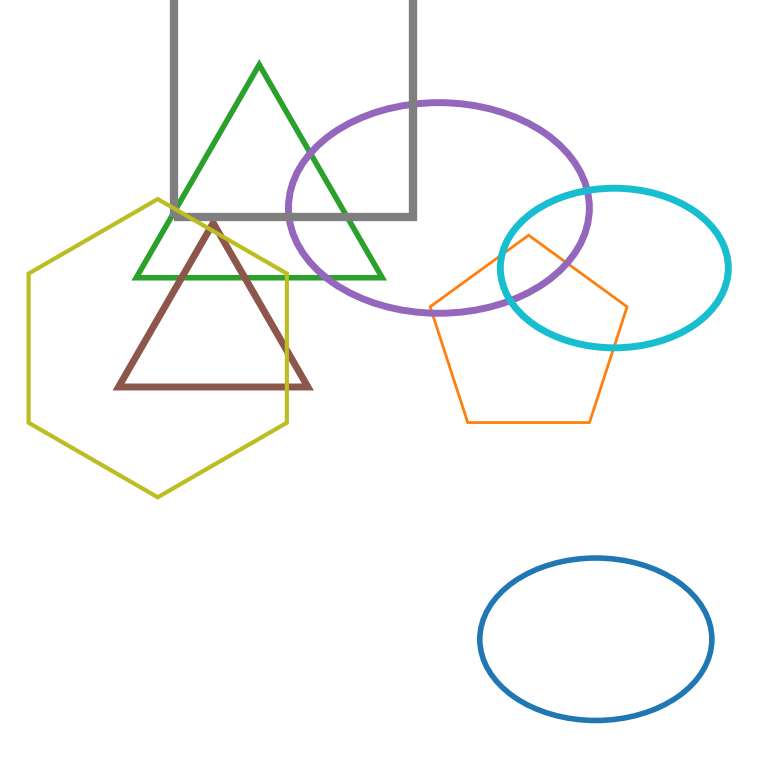[{"shape": "oval", "thickness": 2, "radius": 0.75, "center": [0.774, 0.17]}, {"shape": "pentagon", "thickness": 1, "radius": 0.67, "center": [0.687, 0.56]}, {"shape": "triangle", "thickness": 2, "radius": 0.92, "center": [0.337, 0.732]}, {"shape": "oval", "thickness": 2.5, "radius": 0.98, "center": [0.57, 0.73]}, {"shape": "triangle", "thickness": 2.5, "radius": 0.71, "center": [0.277, 0.568]}, {"shape": "square", "thickness": 3, "radius": 0.77, "center": [0.381, 0.873]}, {"shape": "hexagon", "thickness": 1.5, "radius": 0.97, "center": [0.205, 0.548]}, {"shape": "oval", "thickness": 2.5, "radius": 0.74, "center": [0.798, 0.652]}]